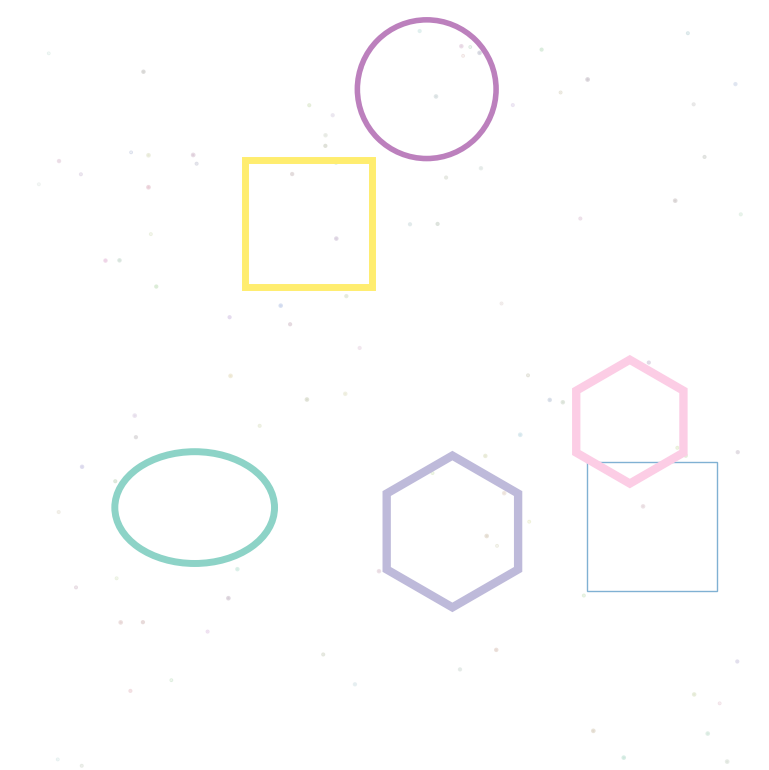[{"shape": "oval", "thickness": 2.5, "radius": 0.52, "center": [0.253, 0.341]}, {"shape": "hexagon", "thickness": 3, "radius": 0.49, "center": [0.588, 0.31]}, {"shape": "square", "thickness": 0.5, "radius": 0.42, "center": [0.847, 0.316]}, {"shape": "hexagon", "thickness": 3, "radius": 0.4, "center": [0.818, 0.452]}, {"shape": "circle", "thickness": 2, "radius": 0.45, "center": [0.554, 0.884]}, {"shape": "square", "thickness": 2.5, "radius": 0.41, "center": [0.401, 0.71]}]